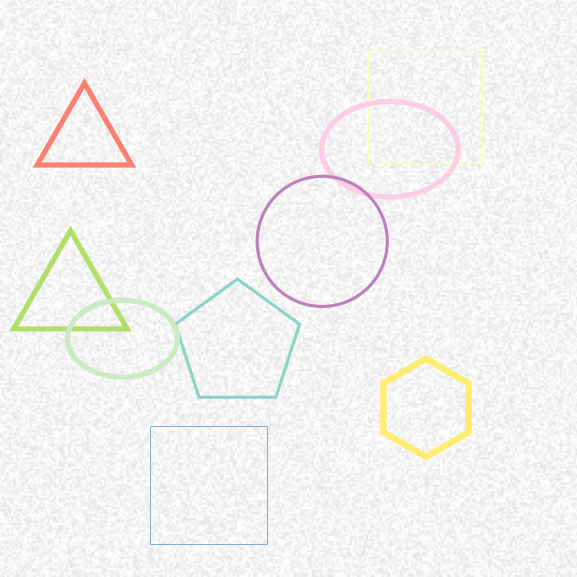[{"shape": "pentagon", "thickness": 1.5, "radius": 0.57, "center": [0.411, 0.403]}, {"shape": "square", "thickness": 0.5, "radius": 0.49, "center": [0.736, 0.815]}, {"shape": "triangle", "thickness": 2.5, "radius": 0.47, "center": [0.146, 0.761]}, {"shape": "square", "thickness": 0.5, "radius": 0.51, "center": [0.361, 0.16]}, {"shape": "triangle", "thickness": 2.5, "radius": 0.57, "center": [0.122, 0.486]}, {"shape": "oval", "thickness": 2.5, "radius": 0.59, "center": [0.675, 0.741]}, {"shape": "circle", "thickness": 1.5, "radius": 0.56, "center": [0.558, 0.581]}, {"shape": "oval", "thickness": 2.5, "radius": 0.48, "center": [0.212, 0.413]}, {"shape": "hexagon", "thickness": 3, "radius": 0.42, "center": [0.738, 0.293]}]